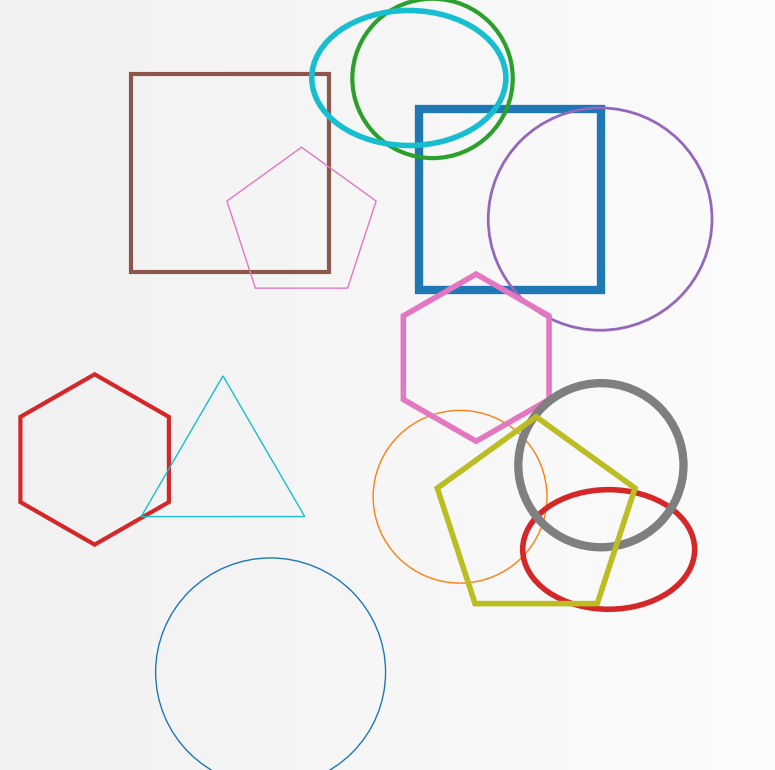[{"shape": "square", "thickness": 3, "radius": 0.59, "center": [0.658, 0.741]}, {"shape": "circle", "thickness": 0.5, "radius": 0.74, "center": [0.349, 0.127]}, {"shape": "circle", "thickness": 0.5, "radius": 0.56, "center": [0.594, 0.355]}, {"shape": "circle", "thickness": 1.5, "radius": 0.52, "center": [0.558, 0.898]}, {"shape": "hexagon", "thickness": 1.5, "radius": 0.55, "center": [0.122, 0.403]}, {"shape": "oval", "thickness": 2, "radius": 0.55, "center": [0.785, 0.286]}, {"shape": "circle", "thickness": 1, "radius": 0.72, "center": [0.774, 0.715]}, {"shape": "square", "thickness": 1.5, "radius": 0.64, "center": [0.297, 0.776]}, {"shape": "hexagon", "thickness": 2, "radius": 0.54, "center": [0.614, 0.535]}, {"shape": "pentagon", "thickness": 0.5, "radius": 0.51, "center": [0.389, 0.708]}, {"shape": "circle", "thickness": 3, "radius": 0.53, "center": [0.775, 0.396]}, {"shape": "pentagon", "thickness": 2, "radius": 0.67, "center": [0.692, 0.325]}, {"shape": "oval", "thickness": 2, "radius": 0.63, "center": [0.527, 0.899]}, {"shape": "triangle", "thickness": 0.5, "radius": 0.61, "center": [0.288, 0.39]}]